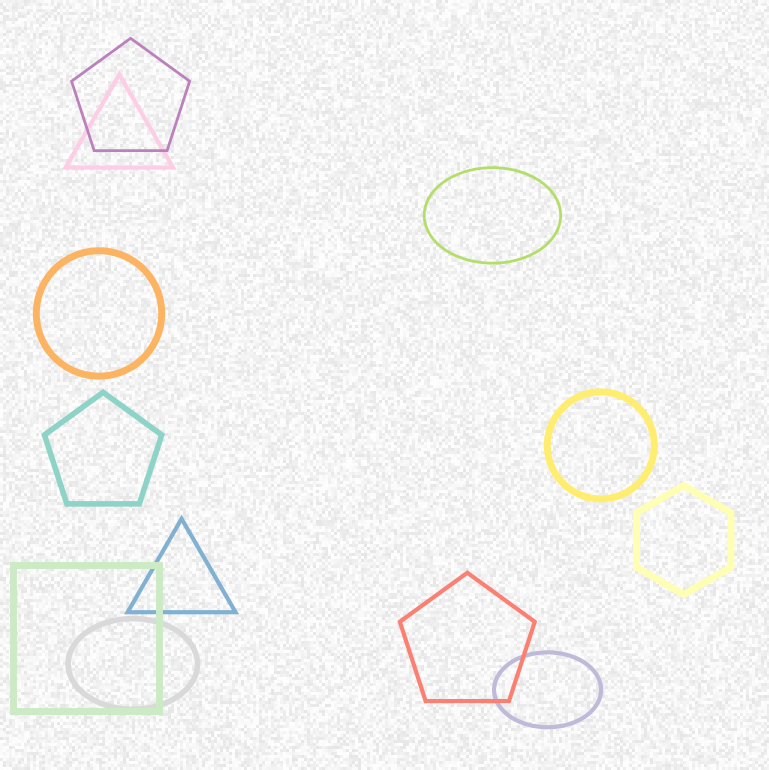[{"shape": "pentagon", "thickness": 2, "radius": 0.4, "center": [0.134, 0.41]}, {"shape": "hexagon", "thickness": 2.5, "radius": 0.35, "center": [0.888, 0.299]}, {"shape": "oval", "thickness": 1.5, "radius": 0.35, "center": [0.711, 0.104]}, {"shape": "pentagon", "thickness": 1.5, "radius": 0.46, "center": [0.607, 0.164]}, {"shape": "triangle", "thickness": 1.5, "radius": 0.4, "center": [0.236, 0.245]}, {"shape": "circle", "thickness": 2.5, "radius": 0.41, "center": [0.129, 0.593]}, {"shape": "oval", "thickness": 1, "radius": 0.44, "center": [0.64, 0.72]}, {"shape": "triangle", "thickness": 1.5, "radius": 0.4, "center": [0.155, 0.823]}, {"shape": "oval", "thickness": 2, "radius": 0.42, "center": [0.172, 0.138]}, {"shape": "pentagon", "thickness": 1, "radius": 0.4, "center": [0.17, 0.87]}, {"shape": "square", "thickness": 2.5, "radius": 0.47, "center": [0.111, 0.172]}, {"shape": "circle", "thickness": 2.5, "radius": 0.35, "center": [0.78, 0.422]}]